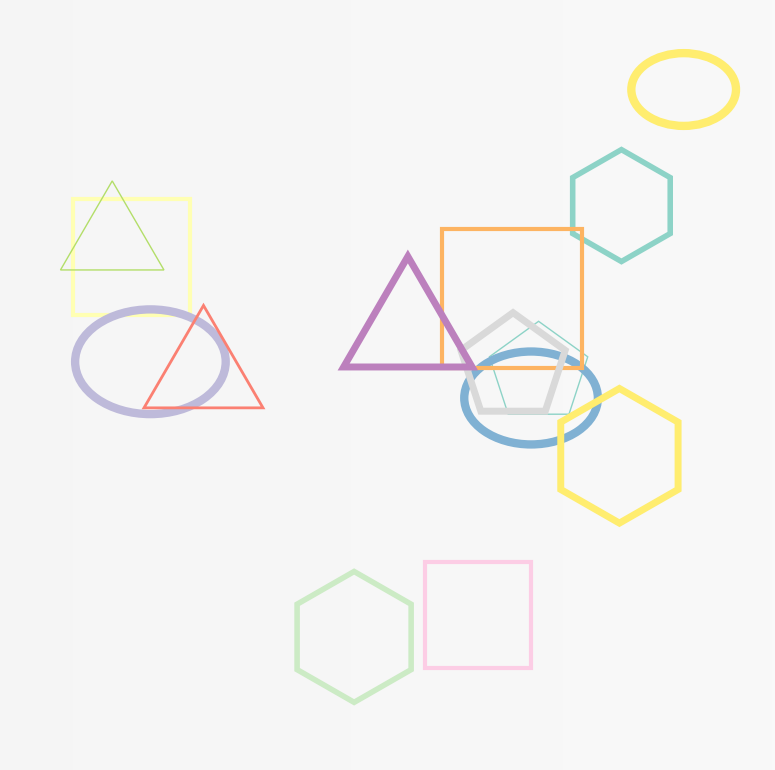[{"shape": "hexagon", "thickness": 2, "radius": 0.36, "center": [0.802, 0.733]}, {"shape": "pentagon", "thickness": 0.5, "radius": 0.33, "center": [0.695, 0.516]}, {"shape": "square", "thickness": 1.5, "radius": 0.38, "center": [0.17, 0.666]}, {"shape": "oval", "thickness": 3, "radius": 0.49, "center": [0.194, 0.53]}, {"shape": "triangle", "thickness": 1, "radius": 0.44, "center": [0.263, 0.515]}, {"shape": "oval", "thickness": 3, "radius": 0.43, "center": [0.685, 0.483]}, {"shape": "square", "thickness": 1.5, "radius": 0.45, "center": [0.661, 0.612]}, {"shape": "triangle", "thickness": 0.5, "radius": 0.39, "center": [0.145, 0.688]}, {"shape": "square", "thickness": 1.5, "radius": 0.34, "center": [0.617, 0.201]}, {"shape": "pentagon", "thickness": 2.5, "radius": 0.35, "center": [0.662, 0.523]}, {"shape": "triangle", "thickness": 2.5, "radius": 0.48, "center": [0.526, 0.571]}, {"shape": "hexagon", "thickness": 2, "radius": 0.42, "center": [0.457, 0.173]}, {"shape": "oval", "thickness": 3, "radius": 0.34, "center": [0.882, 0.884]}, {"shape": "hexagon", "thickness": 2.5, "radius": 0.44, "center": [0.799, 0.408]}]